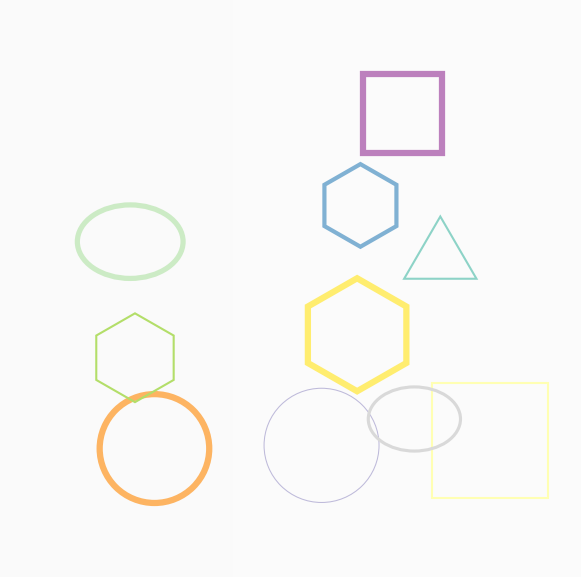[{"shape": "triangle", "thickness": 1, "radius": 0.36, "center": [0.758, 0.552]}, {"shape": "square", "thickness": 1, "radius": 0.5, "center": [0.843, 0.236]}, {"shape": "circle", "thickness": 0.5, "radius": 0.49, "center": [0.553, 0.228]}, {"shape": "hexagon", "thickness": 2, "radius": 0.36, "center": [0.62, 0.643]}, {"shape": "circle", "thickness": 3, "radius": 0.47, "center": [0.266, 0.222]}, {"shape": "hexagon", "thickness": 1, "radius": 0.38, "center": [0.232, 0.38]}, {"shape": "oval", "thickness": 1.5, "radius": 0.4, "center": [0.713, 0.274]}, {"shape": "square", "thickness": 3, "radius": 0.34, "center": [0.692, 0.803]}, {"shape": "oval", "thickness": 2.5, "radius": 0.45, "center": [0.224, 0.581]}, {"shape": "hexagon", "thickness": 3, "radius": 0.49, "center": [0.614, 0.419]}]